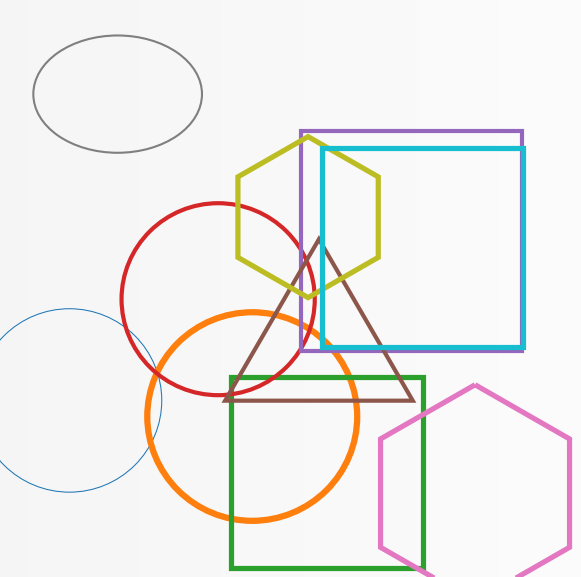[{"shape": "circle", "thickness": 0.5, "radius": 0.79, "center": [0.119, 0.306]}, {"shape": "circle", "thickness": 3, "radius": 0.9, "center": [0.434, 0.278]}, {"shape": "square", "thickness": 2.5, "radius": 0.83, "center": [0.563, 0.182]}, {"shape": "circle", "thickness": 2, "radius": 0.83, "center": [0.375, 0.481]}, {"shape": "square", "thickness": 2, "radius": 0.95, "center": [0.707, 0.582]}, {"shape": "triangle", "thickness": 2, "radius": 0.93, "center": [0.549, 0.399]}, {"shape": "hexagon", "thickness": 2.5, "radius": 0.94, "center": [0.817, 0.145]}, {"shape": "oval", "thickness": 1, "radius": 0.73, "center": [0.202, 0.836]}, {"shape": "hexagon", "thickness": 2.5, "radius": 0.7, "center": [0.53, 0.623]}, {"shape": "square", "thickness": 2.5, "radius": 0.86, "center": [0.727, 0.57]}]